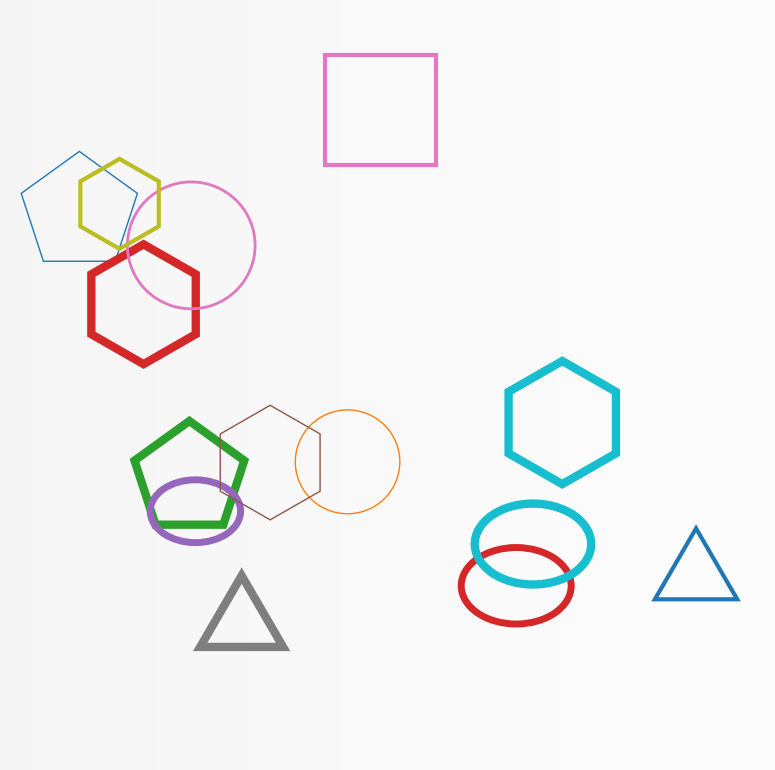[{"shape": "triangle", "thickness": 1.5, "radius": 0.31, "center": [0.898, 0.252]}, {"shape": "pentagon", "thickness": 0.5, "radius": 0.39, "center": [0.102, 0.724]}, {"shape": "circle", "thickness": 0.5, "radius": 0.34, "center": [0.448, 0.4]}, {"shape": "pentagon", "thickness": 3, "radius": 0.37, "center": [0.244, 0.379]}, {"shape": "oval", "thickness": 2.5, "radius": 0.35, "center": [0.666, 0.239]}, {"shape": "hexagon", "thickness": 3, "radius": 0.39, "center": [0.185, 0.605]}, {"shape": "oval", "thickness": 2.5, "radius": 0.29, "center": [0.252, 0.336]}, {"shape": "hexagon", "thickness": 0.5, "radius": 0.37, "center": [0.349, 0.399]}, {"shape": "circle", "thickness": 1, "radius": 0.41, "center": [0.247, 0.681]}, {"shape": "square", "thickness": 1.5, "radius": 0.36, "center": [0.492, 0.857]}, {"shape": "triangle", "thickness": 3, "radius": 0.31, "center": [0.312, 0.191]}, {"shape": "hexagon", "thickness": 1.5, "radius": 0.29, "center": [0.154, 0.735]}, {"shape": "hexagon", "thickness": 3, "radius": 0.4, "center": [0.725, 0.451]}, {"shape": "oval", "thickness": 3, "radius": 0.38, "center": [0.688, 0.293]}]